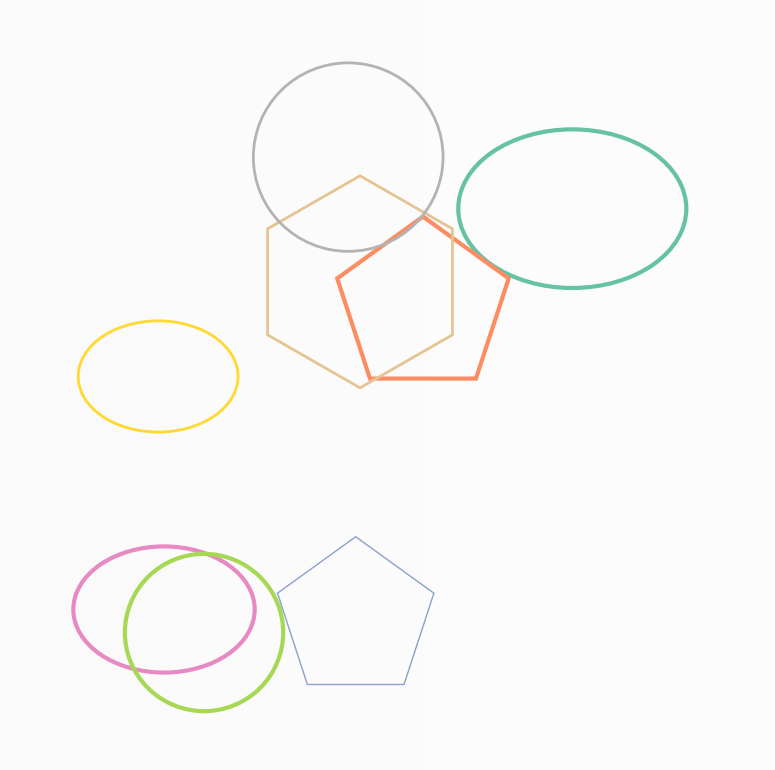[{"shape": "oval", "thickness": 1.5, "radius": 0.74, "center": [0.738, 0.729]}, {"shape": "pentagon", "thickness": 1.5, "radius": 0.58, "center": [0.546, 0.602]}, {"shape": "pentagon", "thickness": 0.5, "radius": 0.53, "center": [0.459, 0.197]}, {"shape": "oval", "thickness": 1.5, "radius": 0.59, "center": [0.212, 0.208]}, {"shape": "circle", "thickness": 1.5, "radius": 0.51, "center": [0.263, 0.179]}, {"shape": "oval", "thickness": 1, "radius": 0.52, "center": [0.204, 0.511]}, {"shape": "hexagon", "thickness": 1, "radius": 0.69, "center": [0.465, 0.634]}, {"shape": "circle", "thickness": 1, "radius": 0.61, "center": [0.449, 0.796]}]